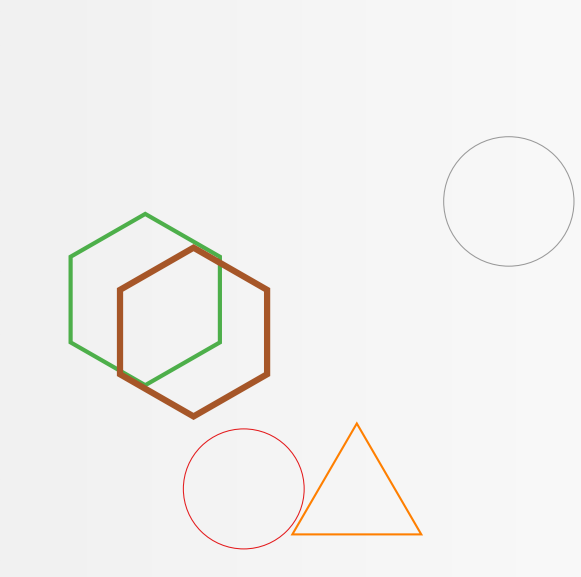[{"shape": "circle", "thickness": 0.5, "radius": 0.52, "center": [0.419, 0.153]}, {"shape": "hexagon", "thickness": 2, "radius": 0.74, "center": [0.25, 0.48]}, {"shape": "triangle", "thickness": 1, "radius": 0.64, "center": [0.614, 0.138]}, {"shape": "hexagon", "thickness": 3, "radius": 0.73, "center": [0.333, 0.424]}, {"shape": "circle", "thickness": 0.5, "radius": 0.56, "center": [0.875, 0.65]}]